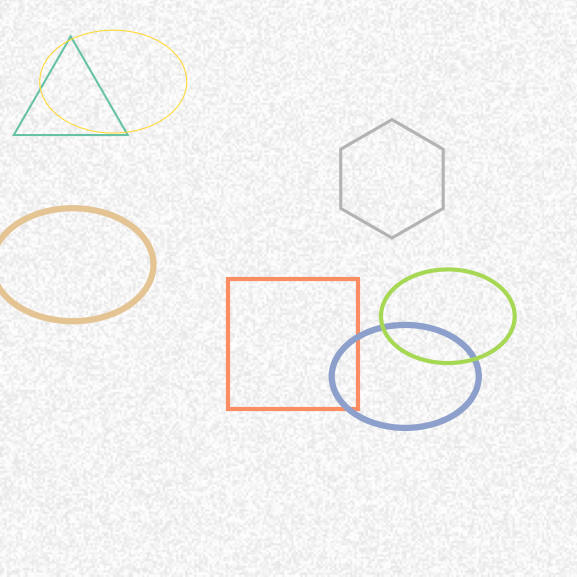[{"shape": "triangle", "thickness": 1, "radius": 0.57, "center": [0.123, 0.822]}, {"shape": "square", "thickness": 2, "radius": 0.56, "center": [0.508, 0.404]}, {"shape": "oval", "thickness": 3, "radius": 0.64, "center": [0.702, 0.347]}, {"shape": "oval", "thickness": 2, "radius": 0.58, "center": [0.775, 0.452]}, {"shape": "oval", "thickness": 0.5, "radius": 0.64, "center": [0.196, 0.858]}, {"shape": "oval", "thickness": 3, "radius": 0.7, "center": [0.126, 0.541]}, {"shape": "hexagon", "thickness": 1.5, "radius": 0.51, "center": [0.679, 0.69]}]